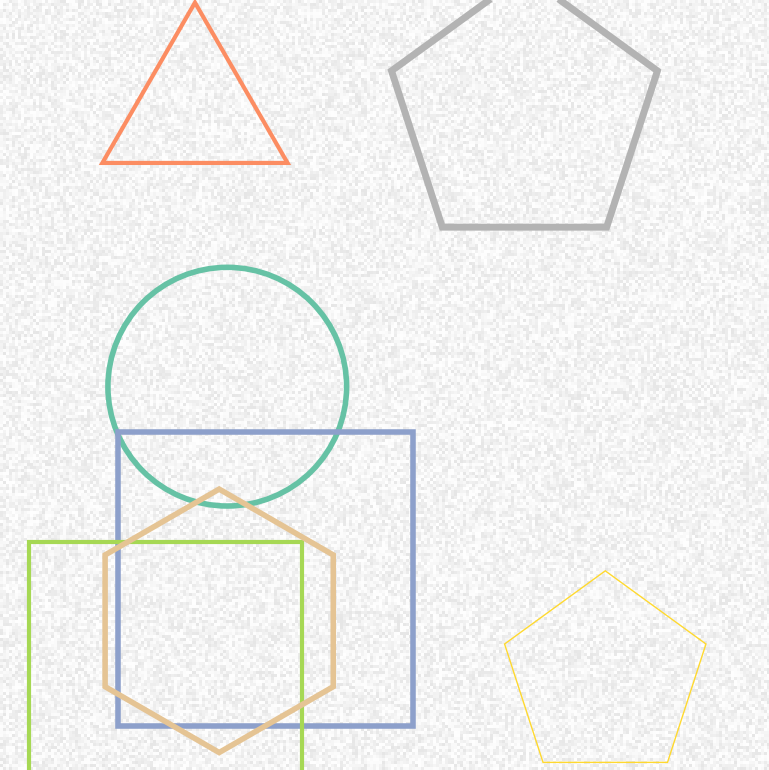[{"shape": "circle", "thickness": 2, "radius": 0.77, "center": [0.295, 0.498]}, {"shape": "triangle", "thickness": 1.5, "radius": 0.69, "center": [0.253, 0.858]}, {"shape": "square", "thickness": 2, "radius": 0.96, "center": [0.345, 0.248]}, {"shape": "square", "thickness": 1.5, "radius": 0.89, "center": [0.215, 0.119]}, {"shape": "pentagon", "thickness": 0.5, "radius": 0.69, "center": [0.786, 0.121]}, {"shape": "hexagon", "thickness": 2, "radius": 0.86, "center": [0.285, 0.194]}, {"shape": "pentagon", "thickness": 2.5, "radius": 0.91, "center": [0.681, 0.852]}]